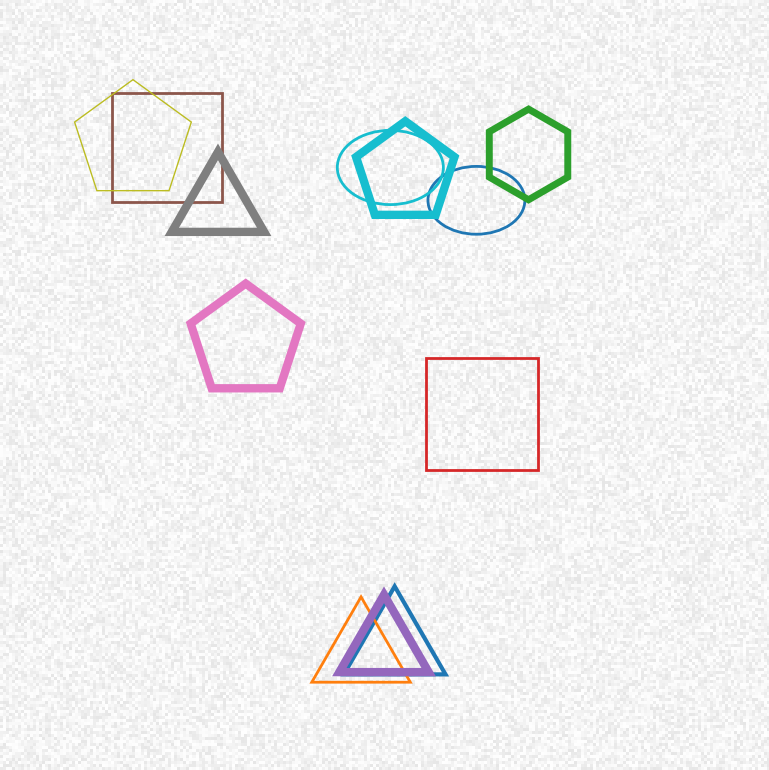[{"shape": "triangle", "thickness": 1.5, "radius": 0.38, "center": [0.513, 0.162]}, {"shape": "oval", "thickness": 1, "radius": 0.31, "center": [0.619, 0.74]}, {"shape": "triangle", "thickness": 1, "radius": 0.37, "center": [0.469, 0.151]}, {"shape": "hexagon", "thickness": 2.5, "radius": 0.29, "center": [0.686, 0.799]}, {"shape": "square", "thickness": 1, "radius": 0.36, "center": [0.626, 0.462]}, {"shape": "triangle", "thickness": 3, "radius": 0.33, "center": [0.499, 0.161]}, {"shape": "square", "thickness": 1, "radius": 0.36, "center": [0.217, 0.809]}, {"shape": "pentagon", "thickness": 3, "radius": 0.38, "center": [0.319, 0.557]}, {"shape": "triangle", "thickness": 3, "radius": 0.35, "center": [0.283, 0.733]}, {"shape": "pentagon", "thickness": 0.5, "radius": 0.4, "center": [0.173, 0.817]}, {"shape": "oval", "thickness": 1, "radius": 0.34, "center": [0.507, 0.783]}, {"shape": "pentagon", "thickness": 3, "radius": 0.34, "center": [0.526, 0.775]}]